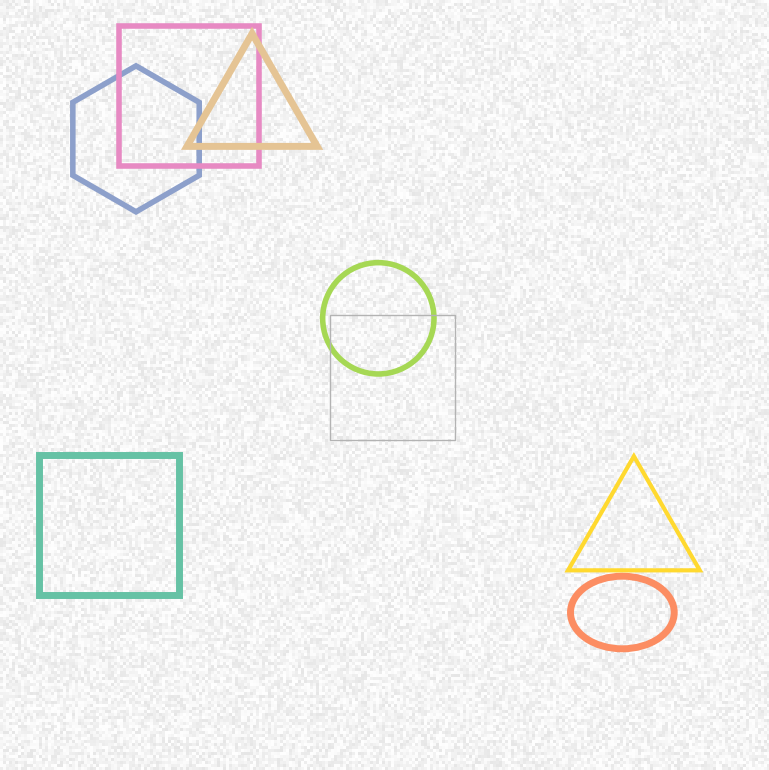[{"shape": "square", "thickness": 2.5, "radius": 0.45, "center": [0.141, 0.318]}, {"shape": "oval", "thickness": 2.5, "radius": 0.34, "center": [0.808, 0.205]}, {"shape": "hexagon", "thickness": 2, "radius": 0.47, "center": [0.177, 0.82]}, {"shape": "square", "thickness": 2, "radius": 0.45, "center": [0.245, 0.875]}, {"shape": "circle", "thickness": 2, "radius": 0.36, "center": [0.491, 0.587]}, {"shape": "triangle", "thickness": 1.5, "radius": 0.49, "center": [0.823, 0.309]}, {"shape": "triangle", "thickness": 2.5, "radius": 0.49, "center": [0.327, 0.859]}, {"shape": "square", "thickness": 0.5, "radius": 0.41, "center": [0.509, 0.51]}]